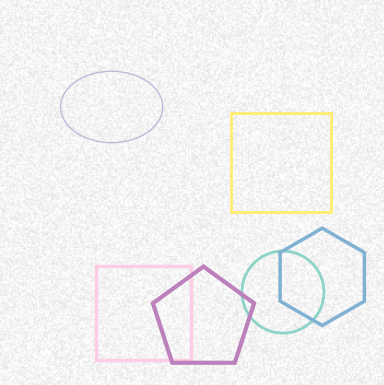[{"shape": "circle", "thickness": 2, "radius": 0.53, "center": [0.735, 0.241]}, {"shape": "oval", "thickness": 1, "radius": 0.66, "center": [0.29, 0.722]}, {"shape": "hexagon", "thickness": 2.5, "radius": 0.63, "center": [0.837, 0.281]}, {"shape": "square", "thickness": 2.5, "radius": 0.62, "center": [0.373, 0.187]}, {"shape": "pentagon", "thickness": 3, "radius": 0.69, "center": [0.529, 0.17]}, {"shape": "square", "thickness": 2, "radius": 0.65, "center": [0.73, 0.577]}]